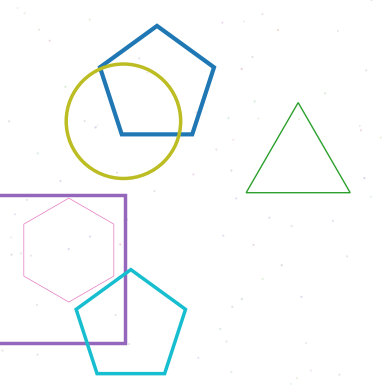[{"shape": "pentagon", "thickness": 3, "radius": 0.78, "center": [0.408, 0.777]}, {"shape": "triangle", "thickness": 1, "radius": 0.78, "center": [0.774, 0.577]}, {"shape": "square", "thickness": 2.5, "radius": 0.96, "center": [0.133, 0.302]}, {"shape": "hexagon", "thickness": 0.5, "radius": 0.67, "center": [0.179, 0.35]}, {"shape": "circle", "thickness": 2.5, "radius": 0.74, "center": [0.321, 0.685]}, {"shape": "pentagon", "thickness": 2.5, "radius": 0.75, "center": [0.34, 0.15]}]